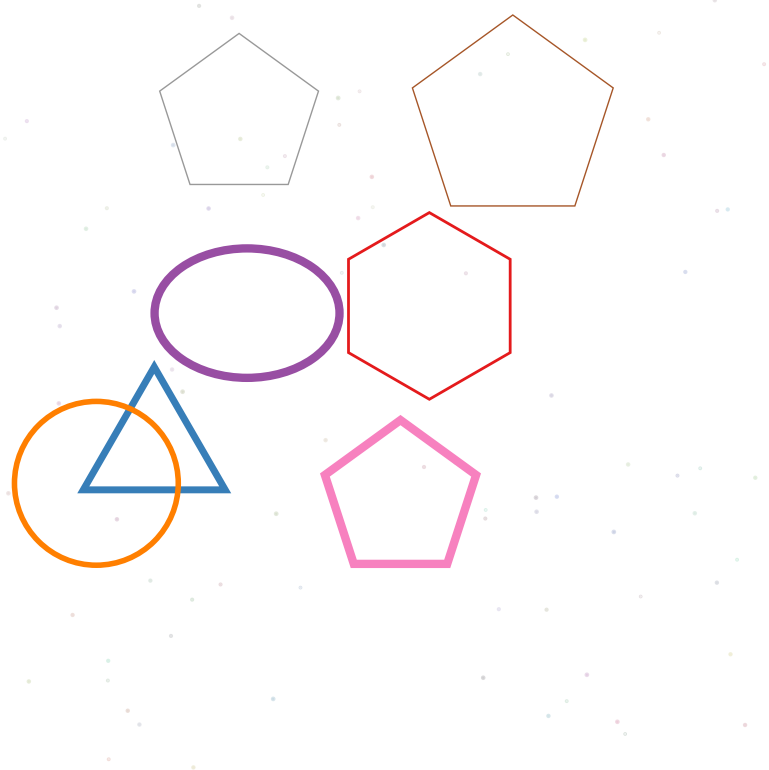[{"shape": "hexagon", "thickness": 1, "radius": 0.61, "center": [0.558, 0.603]}, {"shape": "triangle", "thickness": 2.5, "radius": 0.53, "center": [0.2, 0.417]}, {"shape": "oval", "thickness": 3, "radius": 0.6, "center": [0.321, 0.593]}, {"shape": "circle", "thickness": 2, "radius": 0.53, "center": [0.125, 0.372]}, {"shape": "pentagon", "thickness": 0.5, "radius": 0.69, "center": [0.666, 0.843]}, {"shape": "pentagon", "thickness": 3, "radius": 0.52, "center": [0.52, 0.351]}, {"shape": "pentagon", "thickness": 0.5, "radius": 0.54, "center": [0.311, 0.848]}]